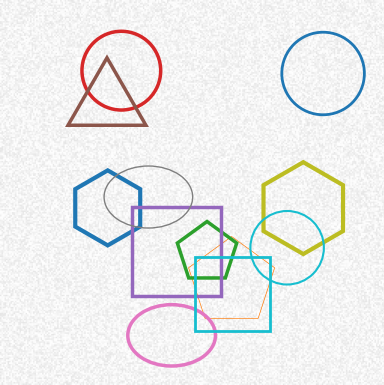[{"shape": "circle", "thickness": 2, "radius": 0.54, "center": [0.839, 0.809]}, {"shape": "hexagon", "thickness": 3, "radius": 0.49, "center": [0.28, 0.46]}, {"shape": "pentagon", "thickness": 0.5, "radius": 0.59, "center": [0.602, 0.268]}, {"shape": "pentagon", "thickness": 2.5, "radius": 0.41, "center": [0.538, 0.344]}, {"shape": "circle", "thickness": 2.5, "radius": 0.51, "center": [0.315, 0.816]}, {"shape": "square", "thickness": 2.5, "radius": 0.58, "center": [0.458, 0.346]}, {"shape": "triangle", "thickness": 2.5, "radius": 0.58, "center": [0.278, 0.733]}, {"shape": "oval", "thickness": 2.5, "radius": 0.57, "center": [0.446, 0.129]}, {"shape": "oval", "thickness": 1, "radius": 0.58, "center": [0.385, 0.488]}, {"shape": "hexagon", "thickness": 3, "radius": 0.6, "center": [0.788, 0.459]}, {"shape": "circle", "thickness": 1.5, "radius": 0.48, "center": [0.746, 0.356]}, {"shape": "square", "thickness": 2, "radius": 0.48, "center": [0.604, 0.236]}]